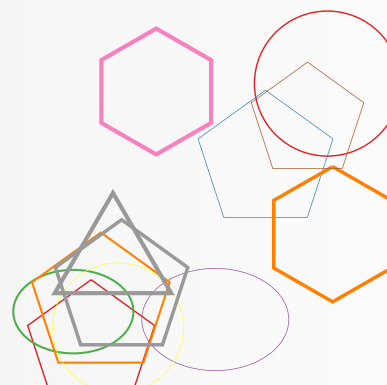[{"shape": "circle", "thickness": 1, "radius": 0.94, "center": [0.845, 0.783]}, {"shape": "pentagon", "thickness": 1, "radius": 0.86, "center": [0.235, 0.101]}, {"shape": "pentagon", "thickness": 0.5, "radius": 0.91, "center": [0.685, 0.583]}, {"shape": "oval", "thickness": 1.5, "radius": 0.77, "center": [0.189, 0.191]}, {"shape": "oval", "thickness": 0.5, "radius": 0.95, "center": [0.556, 0.17]}, {"shape": "pentagon", "thickness": 1.5, "radius": 0.93, "center": [0.26, 0.209]}, {"shape": "hexagon", "thickness": 2.5, "radius": 0.88, "center": [0.858, 0.392]}, {"shape": "circle", "thickness": 0.5, "radius": 0.84, "center": [0.305, 0.148]}, {"shape": "pentagon", "thickness": 0.5, "radius": 0.76, "center": [0.794, 0.686]}, {"shape": "hexagon", "thickness": 3, "radius": 0.82, "center": [0.403, 0.762]}, {"shape": "triangle", "thickness": 3, "radius": 0.87, "center": [0.292, 0.325]}, {"shape": "pentagon", "thickness": 2.5, "radius": 0.9, "center": [0.314, 0.25]}]